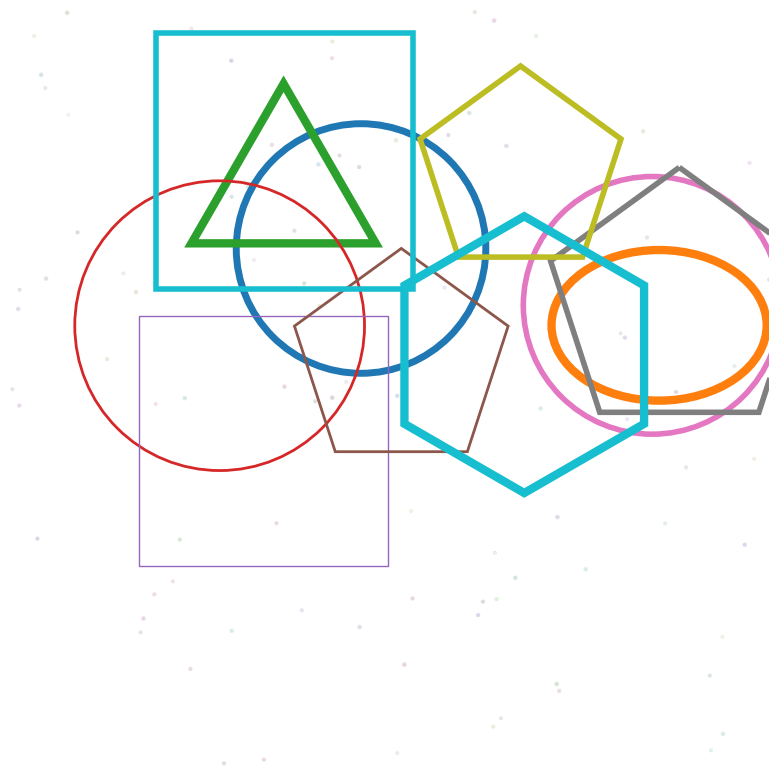[{"shape": "circle", "thickness": 2.5, "radius": 0.81, "center": [0.469, 0.677]}, {"shape": "oval", "thickness": 3, "radius": 0.7, "center": [0.856, 0.578]}, {"shape": "triangle", "thickness": 3, "radius": 0.69, "center": [0.368, 0.753]}, {"shape": "circle", "thickness": 1, "radius": 0.94, "center": [0.285, 0.577]}, {"shape": "square", "thickness": 0.5, "radius": 0.81, "center": [0.342, 0.428]}, {"shape": "pentagon", "thickness": 1, "radius": 0.73, "center": [0.521, 0.531]}, {"shape": "circle", "thickness": 2, "radius": 0.84, "center": [0.847, 0.603]}, {"shape": "pentagon", "thickness": 2, "radius": 0.88, "center": [0.882, 0.607]}, {"shape": "pentagon", "thickness": 2, "radius": 0.69, "center": [0.676, 0.777]}, {"shape": "square", "thickness": 2, "radius": 0.83, "center": [0.369, 0.791]}, {"shape": "hexagon", "thickness": 3, "radius": 0.9, "center": [0.681, 0.539]}]